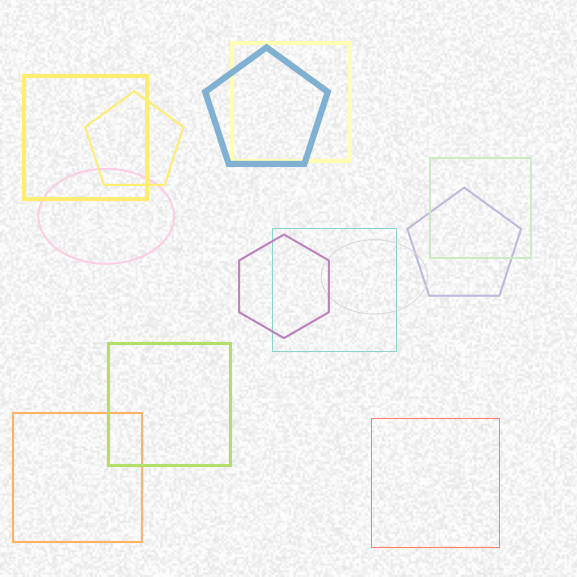[{"shape": "square", "thickness": 0.5, "radius": 0.53, "center": [0.578, 0.497]}, {"shape": "square", "thickness": 2, "radius": 0.51, "center": [0.504, 0.823]}, {"shape": "pentagon", "thickness": 1, "radius": 0.52, "center": [0.804, 0.571]}, {"shape": "square", "thickness": 0.5, "radius": 0.55, "center": [0.753, 0.164]}, {"shape": "pentagon", "thickness": 3, "radius": 0.56, "center": [0.462, 0.806]}, {"shape": "square", "thickness": 1, "radius": 0.56, "center": [0.134, 0.172]}, {"shape": "square", "thickness": 1.5, "radius": 0.53, "center": [0.292, 0.299]}, {"shape": "oval", "thickness": 1, "radius": 0.59, "center": [0.184, 0.625]}, {"shape": "oval", "thickness": 0.5, "radius": 0.46, "center": [0.648, 0.52]}, {"shape": "hexagon", "thickness": 1, "radius": 0.45, "center": [0.492, 0.503]}, {"shape": "square", "thickness": 1, "radius": 0.44, "center": [0.832, 0.639]}, {"shape": "square", "thickness": 2, "radius": 0.53, "center": [0.149, 0.762]}, {"shape": "pentagon", "thickness": 1, "radius": 0.45, "center": [0.233, 0.751]}]